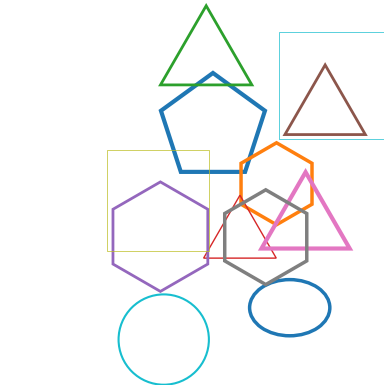[{"shape": "oval", "thickness": 2.5, "radius": 0.52, "center": [0.753, 0.201]}, {"shape": "pentagon", "thickness": 3, "radius": 0.71, "center": [0.553, 0.668]}, {"shape": "hexagon", "thickness": 2.5, "radius": 0.53, "center": [0.718, 0.523]}, {"shape": "triangle", "thickness": 2, "radius": 0.69, "center": [0.536, 0.848]}, {"shape": "triangle", "thickness": 1, "radius": 0.54, "center": [0.623, 0.384]}, {"shape": "hexagon", "thickness": 2, "radius": 0.71, "center": [0.417, 0.385]}, {"shape": "triangle", "thickness": 2, "radius": 0.6, "center": [0.845, 0.711]}, {"shape": "triangle", "thickness": 3, "radius": 0.66, "center": [0.794, 0.421]}, {"shape": "hexagon", "thickness": 2.5, "radius": 0.62, "center": [0.69, 0.384]}, {"shape": "square", "thickness": 0.5, "radius": 0.66, "center": [0.41, 0.479]}, {"shape": "square", "thickness": 0.5, "radius": 0.7, "center": [0.865, 0.778]}, {"shape": "circle", "thickness": 1.5, "radius": 0.59, "center": [0.425, 0.118]}]